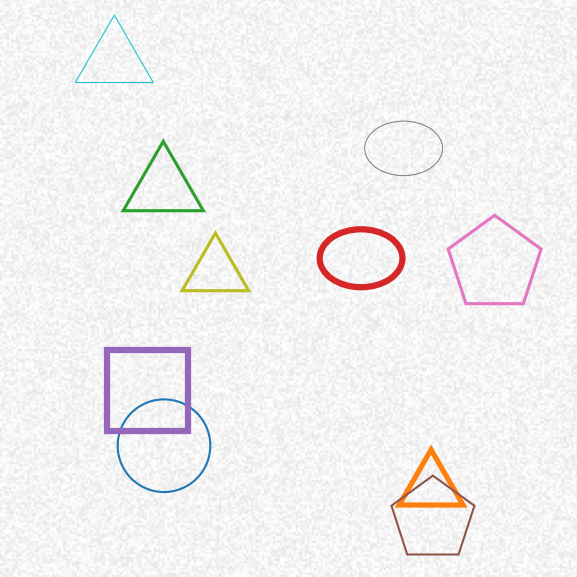[{"shape": "circle", "thickness": 1, "radius": 0.4, "center": [0.284, 0.227]}, {"shape": "triangle", "thickness": 2.5, "radius": 0.32, "center": [0.747, 0.157]}, {"shape": "triangle", "thickness": 1.5, "radius": 0.4, "center": [0.283, 0.674]}, {"shape": "oval", "thickness": 3, "radius": 0.36, "center": [0.625, 0.552]}, {"shape": "square", "thickness": 3, "radius": 0.35, "center": [0.255, 0.322]}, {"shape": "pentagon", "thickness": 1, "radius": 0.38, "center": [0.75, 0.1]}, {"shape": "pentagon", "thickness": 1.5, "radius": 0.42, "center": [0.857, 0.542]}, {"shape": "oval", "thickness": 0.5, "radius": 0.34, "center": [0.699, 0.742]}, {"shape": "triangle", "thickness": 1.5, "radius": 0.33, "center": [0.373, 0.529]}, {"shape": "triangle", "thickness": 0.5, "radius": 0.39, "center": [0.198, 0.895]}]